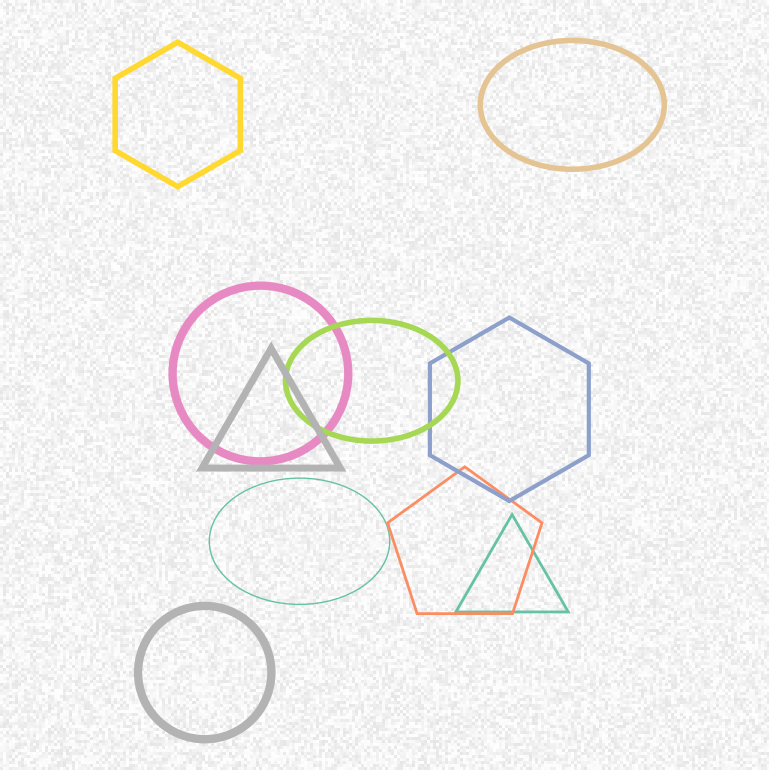[{"shape": "oval", "thickness": 0.5, "radius": 0.59, "center": [0.389, 0.297]}, {"shape": "triangle", "thickness": 1, "radius": 0.42, "center": [0.665, 0.247]}, {"shape": "pentagon", "thickness": 1, "radius": 0.53, "center": [0.604, 0.288]}, {"shape": "hexagon", "thickness": 1.5, "radius": 0.6, "center": [0.661, 0.468]}, {"shape": "circle", "thickness": 3, "radius": 0.57, "center": [0.338, 0.515]}, {"shape": "oval", "thickness": 2, "radius": 0.56, "center": [0.483, 0.506]}, {"shape": "hexagon", "thickness": 2, "radius": 0.47, "center": [0.231, 0.851]}, {"shape": "oval", "thickness": 2, "radius": 0.6, "center": [0.743, 0.864]}, {"shape": "triangle", "thickness": 2.5, "radius": 0.52, "center": [0.352, 0.444]}, {"shape": "circle", "thickness": 3, "radius": 0.43, "center": [0.266, 0.127]}]